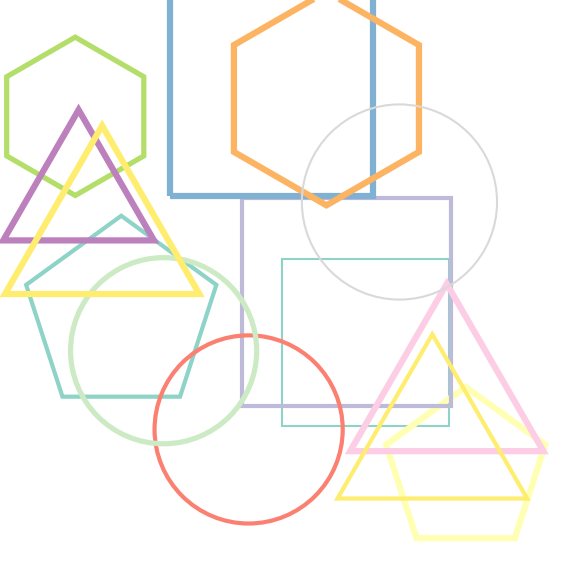[{"shape": "pentagon", "thickness": 2, "radius": 0.87, "center": [0.21, 0.452]}, {"shape": "square", "thickness": 1, "radius": 0.72, "center": [0.633, 0.406]}, {"shape": "pentagon", "thickness": 3, "radius": 0.72, "center": [0.806, 0.184]}, {"shape": "square", "thickness": 2, "radius": 0.9, "center": [0.6, 0.477]}, {"shape": "circle", "thickness": 2, "radius": 0.81, "center": [0.431, 0.256]}, {"shape": "square", "thickness": 3, "radius": 0.88, "center": [0.47, 0.836]}, {"shape": "hexagon", "thickness": 3, "radius": 0.93, "center": [0.565, 0.829]}, {"shape": "hexagon", "thickness": 2.5, "radius": 0.69, "center": [0.13, 0.798]}, {"shape": "triangle", "thickness": 3, "radius": 0.97, "center": [0.774, 0.314]}, {"shape": "circle", "thickness": 1, "radius": 0.84, "center": [0.692, 0.649]}, {"shape": "triangle", "thickness": 3, "radius": 0.75, "center": [0.136, 0.658]}, {"shape": "circle", "thickness": 2.5, "radius": 0.81, "center": [0.283, 0.392]}, {"shape": "triangle", "thickness": 3, "radius": 0.97, "center": [0.177, 0.587]}, {"shape": "triangle", "thickness": 2, "radius": 0.95, "center": [0.749, 0.231]}]